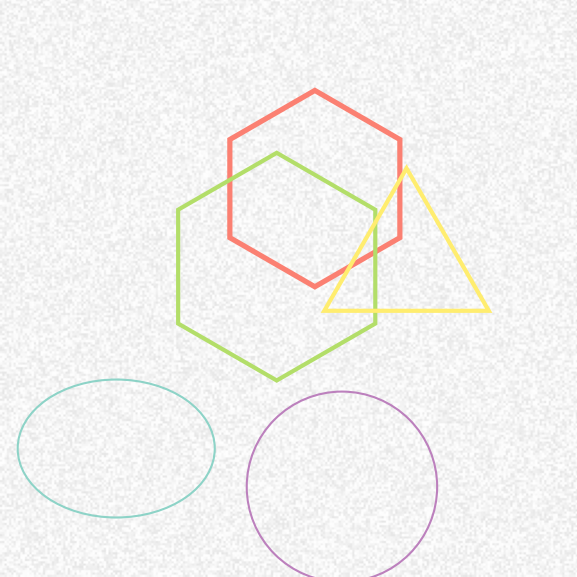[{"shape": "oval", "thickness": 1, "radius": 0.85, "center": [0.201, 0.222]}, {"shape": "hexagon", "thickness": 2.5, "radius": 0.85, "center": [0.545, 0.673]}, {"shape": "hexagon", "thickness": 2, "radius": 0.99, "center": [0.479, 0.537]}, {"shape": "circle", "thickness": 1, "radius": 0.82, "center": [0.592, 0.156]}, {"shape": "triangle", "thickness": 2, "radius": 0.82, "center": [0.704, 0.543]}]